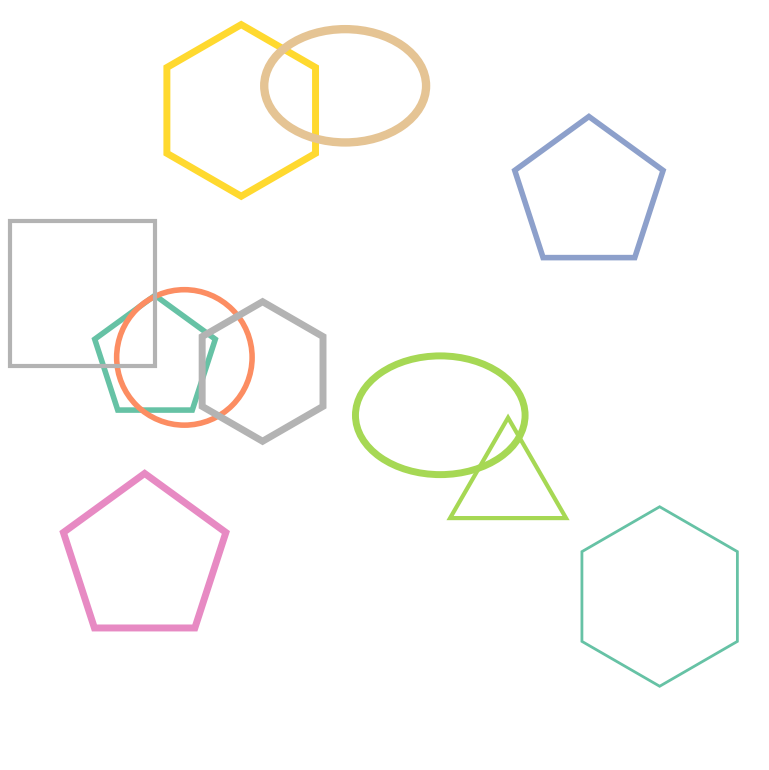[{"shape": "hexagon", "thickness": 1, "radius": 0.58, "center": [0.857, 0.225]}, {"shape": "pentagon", "thickness": 2, "radius": 0.41, "center": [0.201, 0.534]}, {"shape": "circle", "thickness": 2, "radius": 0.44, "center": [0.239, 0.536]}, {"shape": "pentagon", "thickness": 2, "radius": 0.51, "center": [0.765, 0.747]}, {"shape": "pentagon", "thickness": 2.5, "radius": 0.55, "center": [0.188, 0.274]}, {"shape": "oval", "thickness": 2.5, "radius": 0.55, "center": [0.572, 0.461]}, {"shape": "triangle", "thickness": 1.5, "radius": 0.43, "center": [0.66, 0.371]}, {"shape": "hexagon", "thickness": 2.5, "radius": 0.56, "center": [0.313, 0.857]}, {"shape": "oval", "thickness": 3, "radius": 0.53, "center": [0.448, 0.889]}, {"shape": "hexagon", "thickness": 2.5, "radius": 0.45, "center": [0.341, 0.518]}, {"shape": "square", "thickness": 1.5, "radius": 0.47, "center": [0.107, 0.618]}]